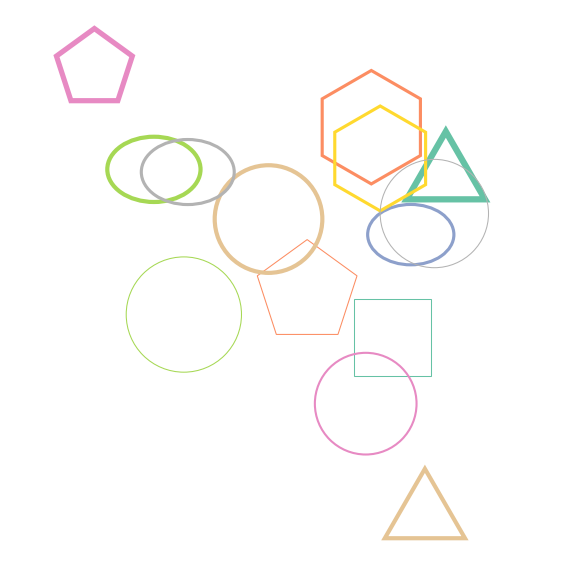[{"shape": "square", "thickness": 0.5, "radius": 0.33, "center": [0.679, 0.414]}, {"shape": "triangle", "thickness": 3, "radius": 0.39, "center": [0.772, 0.693]}, {"shape": "pentagon", "thickness": 0.5, "radius": 0.45, "center": [0.532, 0.493]}, {"shape": "hexagon", "thickness": 1.5, "radius": 0.49, "center": [0.643, 0.779]}, {"shape": "oval", "thickness": 1.5, "radius": 0.37, "center": [0.711, 0.593]}, {"shape": "circle", "thickness": 1, "radius": 0.44, "center": [0.633, 0.3]}, {"shape": "pentagon", "thickness": 2.5, "radius": 0.35, "center": [0.163, 0.881]}, {"shape": "oval", "thickness": 2, "radius": 0.4, "center": [0.267, 0.706]}, {"shape": "circle", "thickness": 0.5, "radius": 0.5, "center": [0.318, 0.454]}, {"shape": "hexagon", "thickness": 1.5, "radius": 0.45, "center": [0.658, 0.725]}, {"shape": "circle", "thickness": 2, "radius": 0.47, "center": [0.465, 0.62]}, {"shape": "triangle", "thickness": 2, "radius": 0.4, "center": [0.736, 0.107]}, {"shape": "circle", "thickness": 0.5, "radius": 0.47, "center": [0.752, 0.629]}, {"shape": "oval", "thickness": 1.5, "radius": 0.4, "center": [0.325, 0.701]}]